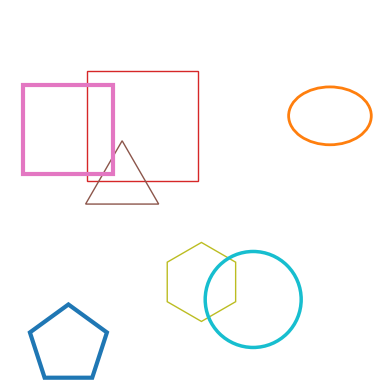[{"shape": "pentagon", "thickness": 3, "radius": 0.53, "center": [0.178, 0.104]}, {"shape": "oval", "thickness": 2, "radius": 0.54, "center": [0.857, 0.699]}, {"shape": "square", "thickness": 1, "radius": 0.72, "center": [0.37, 0.673]}, {"shape": "triangle", "thickness": 1, "radius": 0.55, "center": [0.317, 0.525]}, {"shape": "square", "thickness": 3, "radius": 0.58, "center": [0.176, 0.664]}, {"shape": "hexagon", "thickness": 1, "radius": 0.51, "center": [0.523, 0.268]}, {"shape": "circle", "thickness": 2.5, "radius": 0.62, "center": [0.658, 0.222]}]